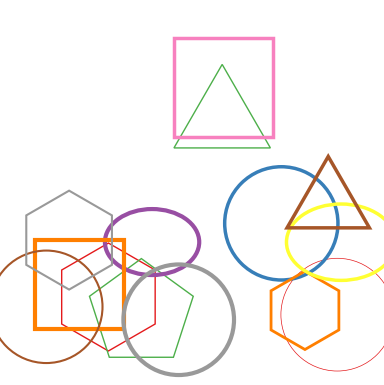[{"shape": "circle", "thickness": 0.5, "radius": 0.73, "center": [0.876, 0.183]}, {"shape": "hexagon", "thickness": 1, "radius": 0.7, "center": [0.282, 0.229]}, {"shape": "circle", "thickness": 2.5, "radius": 0.74, "center": [0.731, 0.42]}, {"shape": "pentagon", "thickness": 1, "radius": 0.71, "center": [0.367, 0.187]}, {"shape": "triangle", "thickness": 1, "radius": 0.72, "center": [0.577, 0.688]}, {"shape": "oval", "thickness": 3, "radius": 0.61, "center": [0.395, 0.371]}, {"shape": "square", "thickness": 3, "radius": 0.58, "center": [0.206, 0.261]}, {"shape": "hexagon", "thickness": 2, "radius": 0.51, "center": [0.792, 0.194]}, {"shape": "oval", "thickness": 2.5, "radius": 0.71, "center": [0.886, 0.371]}, {"shape": "triangle", "thickness": 2.5, "radius": 0.62, "center": [0.853, 0.47]}, {"shape": "circle", "thickness": 1.5, "radius": 0.73, "center": [0.12, 0.203]}, {"shape": "square", "thickness": 2.5, "radius": 0.64, "center": [0.58, 0.774]}, {"shape": "hexagon", "thickness": 1.5, "radius": 0.64, "center": [0.18, 0.376]}, {"shape": "circle", "thickness": 3, "radius": 0.72, "center": [0.464, 0.17]}]